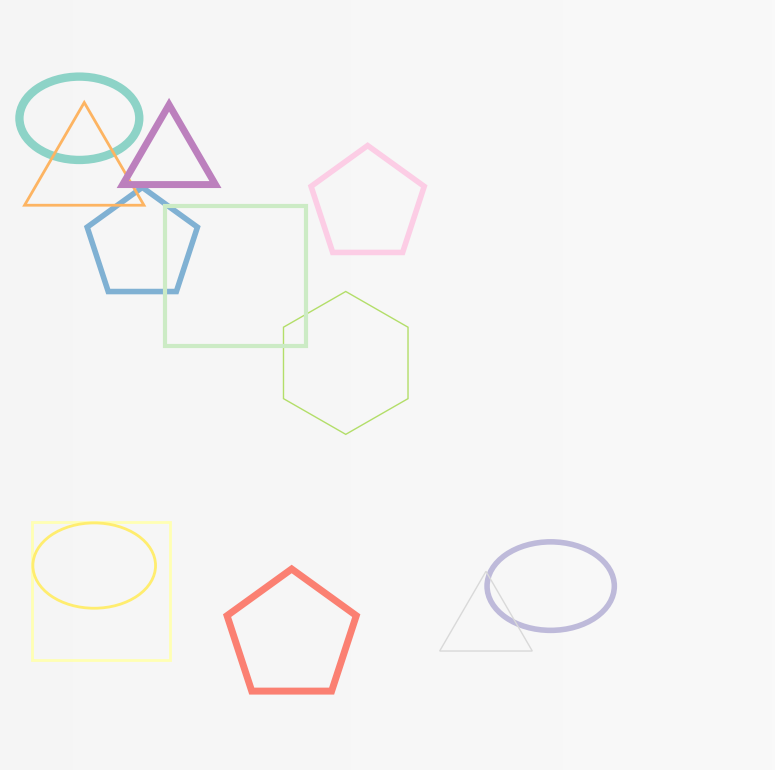[{"shape": "oval", "thickness": 3, "radius": 0.39, "center": [0.102, 0.846]}, {"shape": "square", "thickness": 1, "radius": 0.45, "center": [0.13, 0.233]}, {"shape": "oval", "thickness": 2, "radius": 0.41, "center": [0.711, 0.239]}, {"shape": "pentagon", "thickness": 2.5, "radius": 0.44, "center": [0.376, 0.173]}, {"shape": "pentagon", "thickness": 2, "radius": 0.37, "center": [0.184, 0.682]}, {"shape": "triangle", "thickness": 1, "radius": 0.44, "center": [0.109, 0.778]}, {"shape": "hexagon", "thickness": 0.5, "radius": 0.46, "center": [0.446, 0.529]}, {"shape": "pentagon", "thickness": 2, "radius": 0.38, "center": [0.474, 0.734]}, {"shape": "triangle", "thickness": 0.5, "radius": 0.35, "center": [0.627, 0.189]}, {"shape": "triangle", "thickness": 2.5, "radius": 0.35, "center": [0.218, 0.795]}, {"shape": "square", "thickness": 1.5, "radius": 0.45, "center": [0.304, 0.641]}, {"shape": "oval", "thickness": 1, "radius": 0.4, "center": [0.122, 0.265]}]